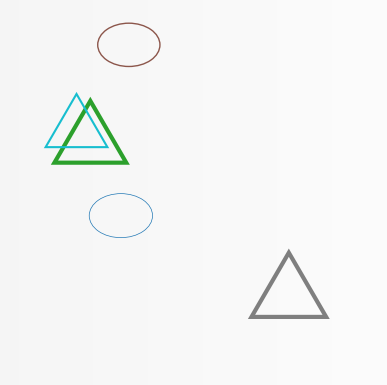[{"shape": "oval", "thickness": 0.5, "radius": 0.41, "center": [0.312, 0.44]}, {"shape": "triangle", "thickness": 3, "radius": 0.53, "center": [0.233, 0.631]}, {"shape": "oval", "thickness": 1, "radius": 0.4, "center": [0.332, 0.884]}, {"shape": "triangle", "thickness": 3, "radius": 0.56, "center": [0.745, 0.232]}, {"shape": "triangle", "thickness": 1.5, "radius": 0.46, "center": [0.197, 0.664]}]